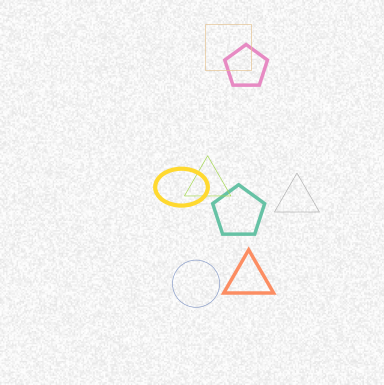[{"shape": "pentagon", "thickness": 2.5, "radius": 0.35, "center": [0.62, 0.449]}, {"shape": "triangle", "thickness": 2.5, "radius": 0.37, "center": [0.646, 0.276]}, {"shape": "circle", "thickness": 0.5, "radius": 0.31, "center": [0.509, 0.263]}, {"shape": "pentagon", "thickness": 2.5, "radius": 0.29, "center": [0.639, 0.826]}, {"shape": "triangle", "thickness": 0.5, "radius": 0.35, "center": [0.539, 0.526]}, {"shape": "oval", "thickness": 3, "radius": 0.34, "center": [0.471, 0.514]}, {"shape": "square", "thickness": 0.5, "radius": 0.3, "center": [0.592, 0.879]}, {"shape": "triangle", "thickness": 0.5, "radius": 0.34, "center": [0.771, 0.483]}]